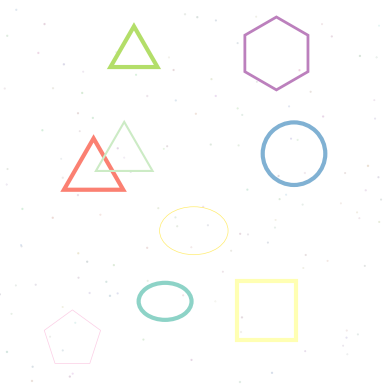[{"shape": "oval", "thickness": 3, "radius": 0.34, "center": [0.429, 0.217]}, {"shape": "square", "thickness": 3, "radius": 0.38, "center": [0.692, 0.194]}, {"shape": "triangle", "thickness": 3, "radius": 0.44, "center": [0.243, 0.552]}, {"shape": "circle", "thickness": 3, "radius": 0.41, "center": [0.764, 0.601]}, {"shape": "triangle", "thickness": 3, "radius": 0.35, "center": [0.348, 0.861]}, {"shape": "pentagon", "thickness": 0.5, "radius": 0.38, "center": [0.188, 0.118]}, {"shape": "hexagon", "thickness": 2, "radius": 0.47, "center": [0.718, 0.861]}, {"shape": "triangle", "thickness": 1.5, "radius": 0.42, "center": [0.323, 0.598]}, {"shape": "oval", "thickness": 0.5, "radius": 0.44, "center": [0.503, 0.401]}]